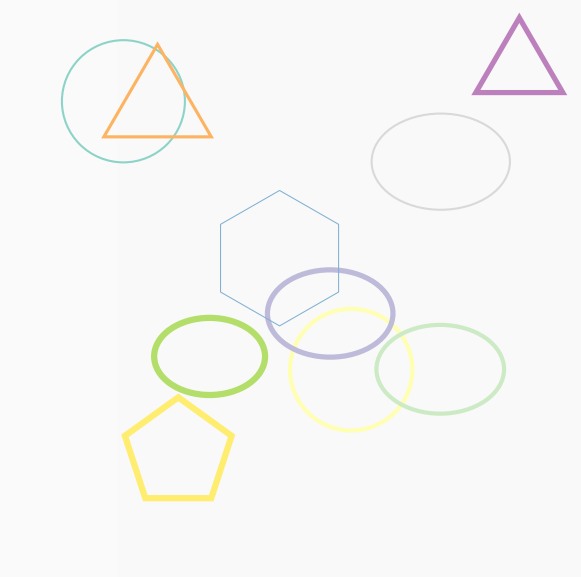[{"shape": "circle", "thickness": 1, "radius": 0.53, "center": [0.212, 0.824]}, {"shape": "circle", "thickness": 2, "radius": 0.53, "center": [0.604, 0.359]}, {"shape": "oval", "thickness": 2.5, "radius": 0.54, "center": [0.568, 0.456]}, {"shape": "hexagon", "thickness": 0.5, "radius": 0.59, "center": [0.481, 0.552]}, {"shape": "triangle", "thickness": 1.5, "radius": 0.53, "center": [0.271, 0.816]}, {"shape": "oval", "thickness": 3, "radius": 0.48, "center": [0.361, 0.382]}, {"shape": "oval", "thickness": 1, "radius": 0.59, "center": [0.758, 0.719]}, {"shape": "triangle", "thickness": 2.5, "radius": 0.43, "center": [0.893, 0.882]}, {"shape": "oval", "thickness": 2, "radius": 0.55, "center": [0.757, 0.36]}, {"shape": "pentagon", "thickness": 3, "radius": 0.48, "center": [0.307, 0.215]}]